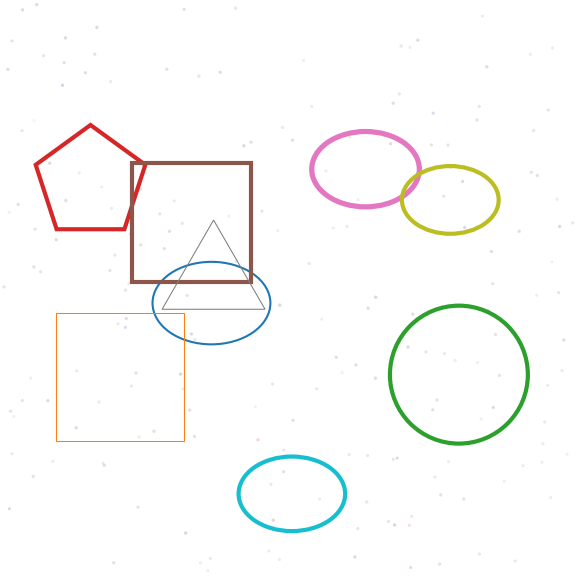[{"shape": "oval", "thickness": 1, "radius": 0.51, "center": [0.366, 0.474]}, {"shape": "square", "thickness": 0.5, "radius": 0.55, "center": [0.207, 0.347]}, {"shape": "circle", "thickness": 2, "radius": 0.6, "center": [0.795, 0.35]}, {"shape": "pentagon", "thickness": 2, "radius": 0.5, "center": [0.157, 0.683]}, {"shape": "square", "thickness": 2, "radius": 0.51, "center": [0.332, 0.614]}, {"shape": "oval", "thickness": 2.5, "radius": 0.47, "center": [0.633, 0.706]}, {"shape": "triangle", "thickness": 0.5, "radius": 0.51, "center": [0.37, 0.515]}, {"shape": "oval", "thickness": 2, "radius": 0.42, "center": [0.78, 0.653]}, {"shape": "oval", "thickness": 2, "radius": 0.46, "center": [0.505, 0.144]}]